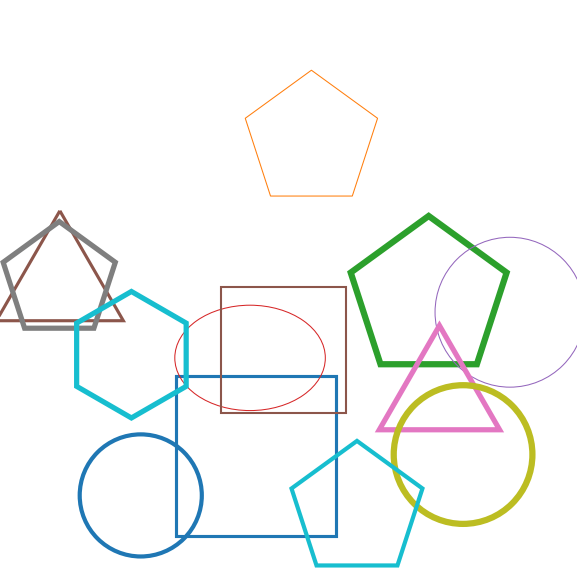[{"shape": "circle", "thickness": 2, "radius": 0.53, "center": [0.244, 0.141]}, {"shape": "square", "thickness": 1.5, "radius": 0.69, "center": [0.444, 0.21]}, {"shape": "pentagon", "thickness": 0.5, "radius": 0.6, "center": [0.539, 0.757]}, {"shape": "pentagon", "thickness": 3, "radius": 0.71, "center": [0.742, 0.483]}, {"shape": "oval", "thickness": 0.5, "radius": 0.65, "center": [0.433, 0.379]}, {"shape": "circle", "thickness": 0.5, "radius": 0.65, "center": [0.883, 0.458]}, {"shape": "square", "thickness": 1, "radius": 0.54, "center": [0.491, 0.393]}, {"shape": "triangle", "thickness": 1.5, "radius": 0.63, "center": [0.104, 0.507]}, {"shape": "triangle", "thickness": 2.5, "radius": 0.6, "center": [0.761, 0.315]}, {"shape": "pentagon", "thickness": 2.5, "radius": 0.51, "center": [0.103, 0.513]}, {"shape": "circle", "thickness": 3, "radius": 0.6, "center": [0.802, 0.212]}, {"shape": "hexagon", "thickness": 2.5, "radius": 0.55, "center": [0.228, 0.385]}, {"shape": "pentagon", "thickness": 2, "radius": 0.6, "center": [0.618, 0.116]}]